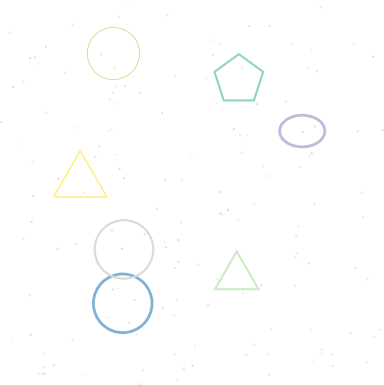[{"shape": "pentagon", "thickness": 1.5, "radius": 0.33, "center": [0.62, 0.793]}, {"shape": "oval", "thickness": 2, "radius": 0.29, "center": [0.785, 0.66]}, {"shape": "circle", "thickness": 2, "radius": 0.38, "center": [0.319, 0.212]}, {"shape": "circle", "thickness": 0.5, "radius": 0.34, "center": [0.295, 0.861]}, {"shape": "circle", "thickness": 1.5, "radius": 0.38, "center": [0.322, 0.352]}, {"shape": "triangle", "thickness": 1.5, "radius": 0.33, "center": [0.615, 0.282]}, {"shape": "triangle", "thickness": 1, "radius": 0.4, "center": [0.208, 0.528]}]